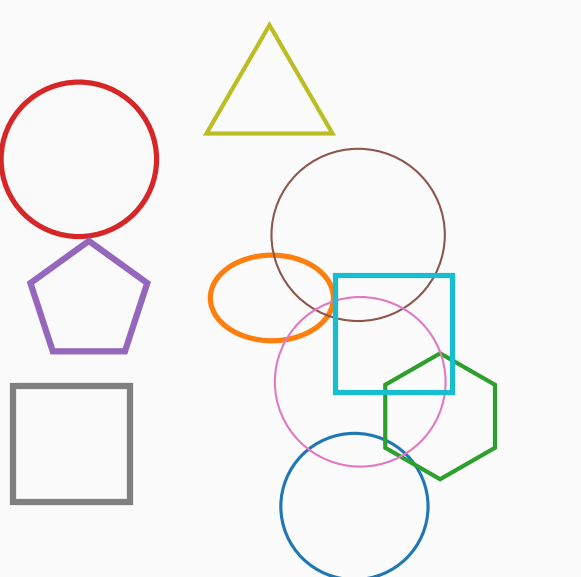[{"shape": "circle", "thickness": 1.5, "radius": 0.63, "center": [0.61, 0.122]}, {"shape": "oval", "thickness": 2.5, "radius": 0.53, "center": [0.468, 0.483]}, {"shape": "hexagon", "thickness": 2, "radius": 0.55, "center": [0.757, 0.278]}, {"shape": "circle", "thickness": 2.5, "radius": 0.67, "center": [0.136, 0.723]}, {"shape": "pentagon", "thickness": 3, "radius": 0.53, "center": [0.153, 0.476]}, {"shape": "circle", "thickness": 1, "radius": 0.75, "center": [0.616, 0.592]}, {"shape": "circle", "thickness": 1, "radius": 0.73, "center": [0.62, 0.338]}, {"shape": "square", "thickness": 3, "radius": 0.5, "center": [0.123, 0.23]}, {"shape": "triangle", "thickness": 2, "radius": 0.63, "center": [0.464, 0.831]}, {"shape": "square", "thickness": 2.5, "radius": 0.5, "center": [0.677, 0.421]}]